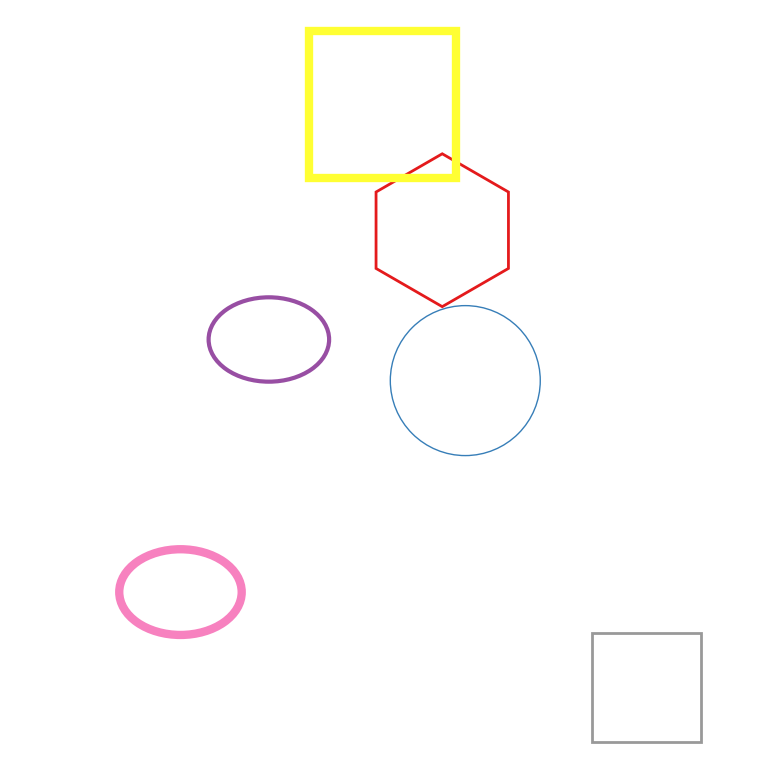[{"shape": "hexagon", "thickness": 1, "radius": 0.5, "center": [0.574, 0.701]}, {"shape": "circle", "thickness": 0.5, "radius": 0.49, "center": [0.604, 0.506]}, {"shape": "oval", "thickness": 1.5, "radius": 0.39, "center": [0.349, 0.559]}, {"shape": "square", "thickness": 3, "radius": 0.48, "center": [0.497, 0.864]}, {"shape": "oval", "thickness": 3, "radius": 0.4, "center": [0.234, 0.231]}, {"shape": "square", "thickness": 1, "radius": 0.35, "center": [0.84, 0.107]}]